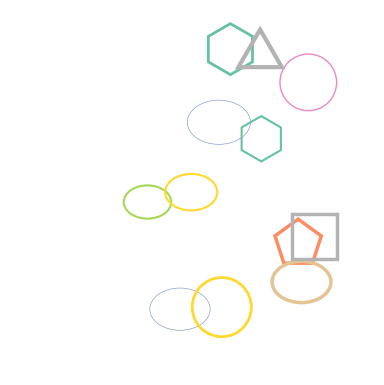[{"shape": "hexagon", "thickness": 2, "radius": 0.33, "center": [0.598, 0.872]}, {"shape": "hexagon", "thickness": 1.5, "radius": 0.29, "center": [0.679, 0.64]}, {"shape": "pentagon", "thickness": 2.5, "radius": 0.32, "center": [0.774, 0.368]}, {"shape": "oval", "thickness": 0.5, "radius": 0.41, "center": [0.568, 0.682]}, {"shape": "oval", "thickness": 0.5, "radius": 0.39, "center": [0.467, 0.197]}, {"shape": "circle", "thickness": 1, "radius": 0.37, "center": [0.801, 0.786]}, {"shape": "oval", "thickness": 1.5, "radius": 0.31, "center": [0.383, 0.475]}, {"shape": "circle", "thickness": 2, "radius": 0.38, "center": [0.576, 0.202]}, {"shape": "oval", "thickness": 1.5, "radius": 0.34, "center": [0.497, 0.501]}, {"shape": "oval", "thickness": 2.5, "radius": 0.38, "center": [0.783, 0.268]}, {"shape": "triangle", "thickness": 3, "radius": 0.33, "center": [0.676, 0.858]}, {"shape": "square", "thickness": 2.5, "radius": 0.29, "center": [0.818, 0.385]}]